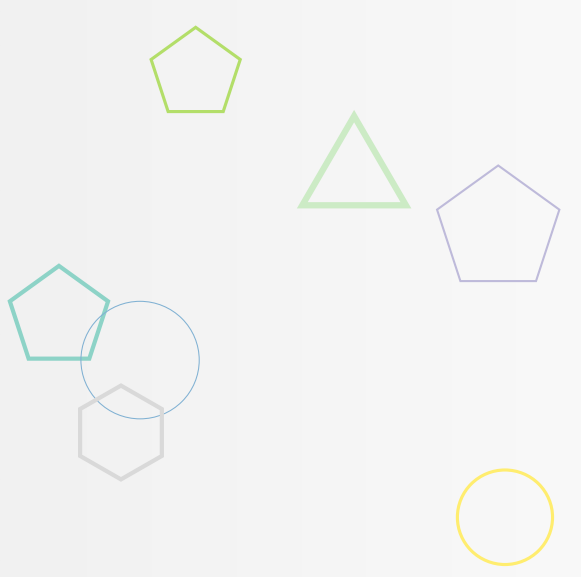[{"shape": "pentagon", "thickness": 2, "radius": 0.44, "center": [0.101, 0.45]}, {"shape": "pentagon", "thickness": 1, "radius": 0.55, "center": [0.857, 0.602]}, {"shape": "circle", "thickness": 0.5, "radius": 0.51, "center": [0.241, 0.376]}, {"shape": "pentagon", "thickness": 1.5, "radius": 0.4, "center": [0.337, 0.871]}, {"shape": "hexagon", "thickness": 2, "radius": 0.41, "center": [0.208, 0.25]}, {"shape": "triangle", "thickness": 3, "radius": 0.51, "center": [0.609, 0.695]}, {"shape": "circle", "thickness": 1.5, "radius": 0.41, "center": [0.869, 0.103]}]